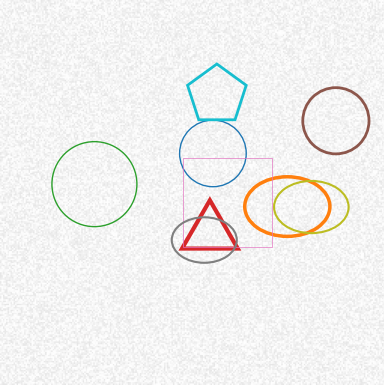[{"shape": "circle", "thickness": 1, "radius": 0.43, "center": [0.553, 0.602]}, {"shape": "oval", "thickness": 2.5, "radius": 0.55, "center": [0.746, 0.463]}, {"shape": "circle", "thickness": 1, "radius": 0.55, "center": [0.245, 0.522]}, {"shape": "triangle", "thickness": 3, "radius": 0.42, "center": [0.545, 0.396]}, {"shape": "circle", "thickness": 2, "radius": 0.43, "center": [0.872, 0.686]}, {"shape": "square", "thickness": 0.5, "radius": 0.58, "center": [0.59, 0.474]}, {"shape": "oval", "thickness": 1.5, "radius": 0.42, "center": [0.531, 0.377]}, {"shape": "oval", "thickness": 1.5, "radius": 0.48, "center": [0.809, 0.462]}, {"shape": "pentagon", "thickness": 2, "radius": 0.4, "center": [0.563, 0.754]}]